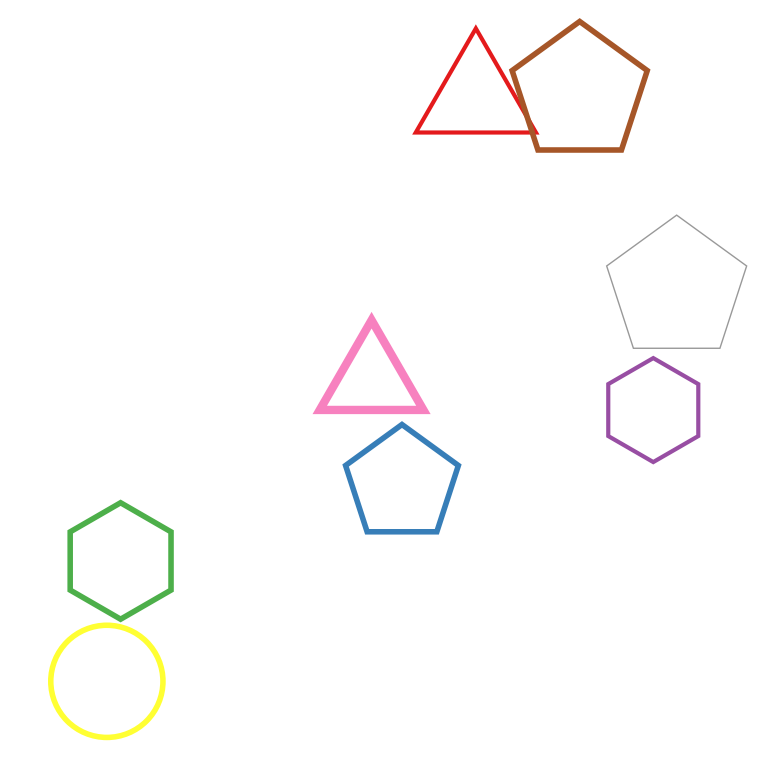[{"shape": "triangle", "thickness": 1.5, "radius": 0.45, "center": [0.618, 0.873]}, {"shape": "pentagon", "thickness": 2, "radius": 0.38, "center": [0.522, 0.372]}, {"shape": "hexagon", "thickness": 2, "radius": 0.38, "center": [0.157, 0.271]}, {"shape": "hexagon", "thickness": 1.5, "radius": 0.34, "center": [0.848, 0.467]}, {"shape": "circle", "thickness": 2, "radius": 0.36, "center": [0.139, 0.115]}, {"shape": "pentagon", "thickness": 2, "radius": 0.46, "center": [0.753, 0.88]}, {"shape": "triangle", "thickness": 3, "radius": 0.39, "center": [0.483, 0.506]}, {"shape": "pentagon", "thickness": 0.5, "radius": 0.48, "center": [0.879, 0.625]}]